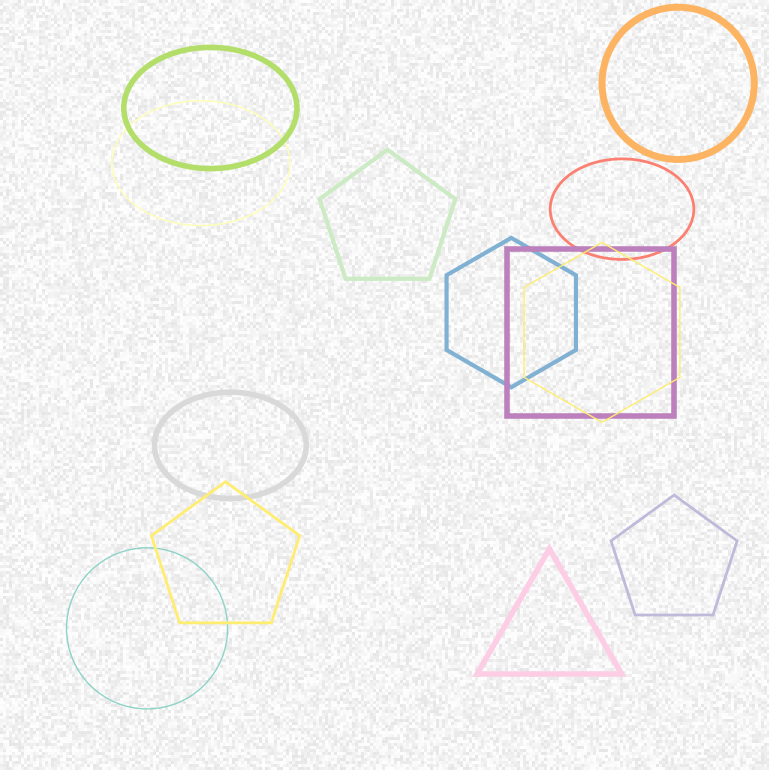[{"shape": "circle", "thickness": 0.5, "radius": 0.52, "center": [0.191, 0.184]}, {"shape": "oval", "thickness": 0.5, "radius": 0.58, "center": [0.261, 0.788]}, {"shape": "pentagon", "thickness": 1, "radius": 0.43, "center": [0.875, 0.271]}, {"shape": "oval", "thickness": 1, "radius": 0.47, "center": [0.808, 0.728]}, {"shape": "hexagon", "thickness": 1.5, "radius": 0.49, "center": [0.664, 0.594]}, {"shape": "circle", "thickness": 2.5, "radius": 0.49, "center": [0.881, 0.892]}, {"shape": "oval", "thickness": 2, "radius": 0.56, "center": [0.273, 0.86]}, {"shape": "triangle", "thickness": 2, "radius": 0.54, "center": [0.713, 0.179]}, {"shape": "oval", "thickness": 2, "radius": 0.49, "center": [0.299, 0.422]}, {"shape": "square", "thickness": 2, "radius": 0.54, "center": [0.767, 0.568]}, {"shape": "pentagon", "thickness": 1.5, "radius": 0.46, "center": [0.503, 0.713]}, {"shape": "pentagon", "thickness": 1, "radius": 0.51, "center": [0.293, 0.273]}, {"shape": "hexagon", "thickness": 0.5, "radius": 0.58, "center": [0.782, 0.568]}]